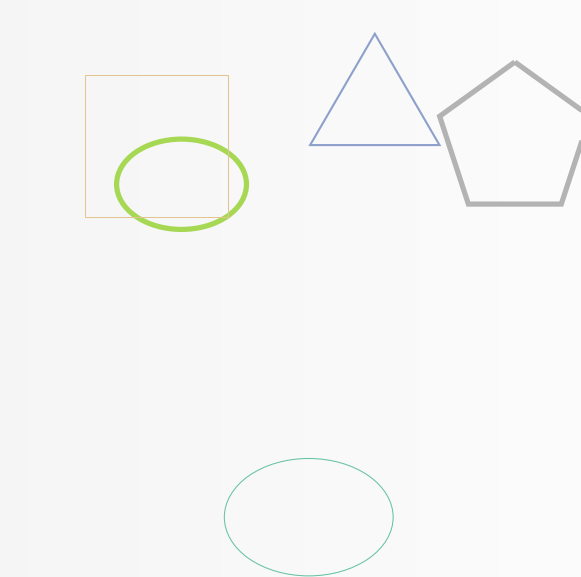[{"shape": "oval", "thickness": 0.5, "radius": 0.73, "center": [0.531, 0.104]}, {"shape": "triangle", "thickness": 1, "radius": 0.64, "center": [0.645, 0.812]}, {"shape": "oval", "thickness": 2.5, "radius": 0.56, "center": [0.312, 0.68]}, {"shape": "square", "thickness": 0.5, "radius": 0.62, "center": [0.27, 0.747]}, {"shape": "pentagon", "thickness": 2.5, "radius": 0.68, "center": [0.886, 0.756]}]